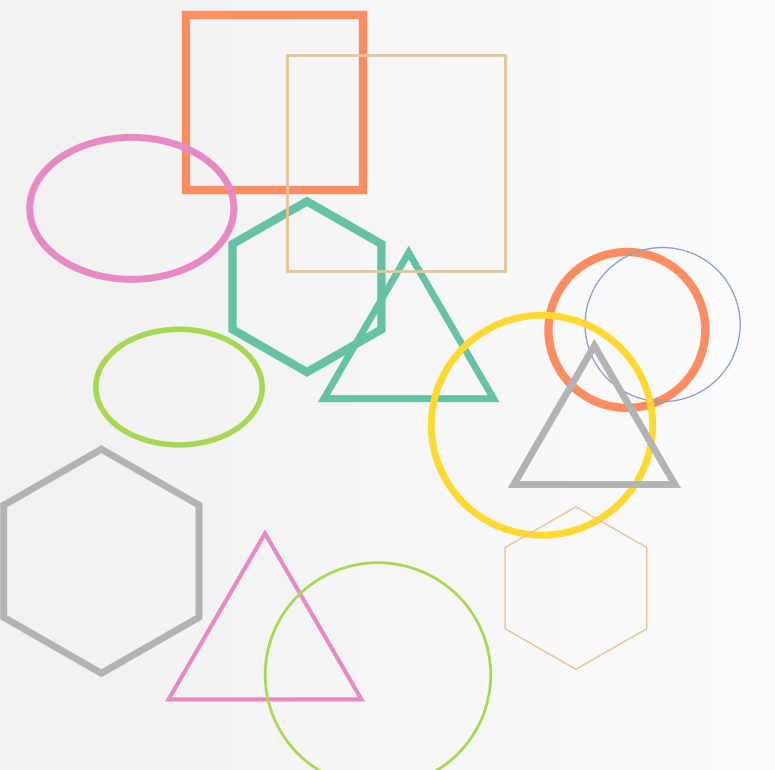[{"shape": "hexagon", "thickness": 3, "radius": 0.55, "center": [0.396, 0.628]}, {"shape": "triangle", "thickness": 2.5, "radius": 0.63, "center": [0.527, 0.545]}, {"shape": "square", "thickness": 3, "radius": 0.57, "center": [0.354, 0.867]}, {"shape": "circle", "thickness": 3, "radius": 0.51, "center": [0.809, 0.572]}, {"shape": "circle", "thickness": 0.5, "radius": 0.5, "center": [0.855, 0.578]}, {"shape": "triangle", "thickness": 1.5, "radius": 0.72, "center": [0.342, 0.164]}, {"shape": "oval", "thickness": 2.5, "radius": 0.66, "center": [0.17, 0.729]}, {"shape": "oval", "thickness": 2, "radius": 0.54, "center": [0.231, 0.497]}, {"shape": "circle", "thickness": 1, "radius": 0.73, "center": [0.488, 0.124]}, {"shape": "circle", "thickness": 2.5, "radius": 0.71, "center": [0.699, 0.448]}, {"shape": "square", "thickness": 1, "radius": 0.7, "center": [0.511, 0.788]}, {"shape": "hexagon", "thickness": 0.5, "radius": 0.53, "center": [0.743, 0.236]}, {"shape": "triangle", "thickness": 2.5, "radius": 0.6, "center": [0.767, 0.431]}, {"shape": "hexagon", "thickness": 2.5, "radius": 0.73, "center": [0.131, 0.271]}]